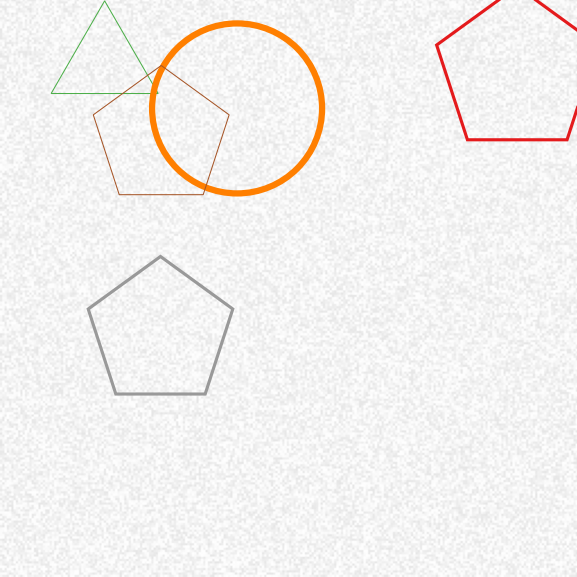[{"shape": "pentagon", "thickness": 1.5, "radius": 0.73, "center": [0.896, 0.876]}, {"shape": "triangle", "thickness": 0.5, "radius": 0.53, "center": [0.181, 0.891]}, {"shape": "circle", "thickness": 3, "radius": 0.74, "center": [0.411, 0.811]}, {"shape": "pentagon", "thickness": 0.5, "radius": 0.62, "center": [0.279, 0.762]}, {"shape": "pentagon", "thickness": 1.5, "radius": 0.66, "center": [0.278, 0.423]}]